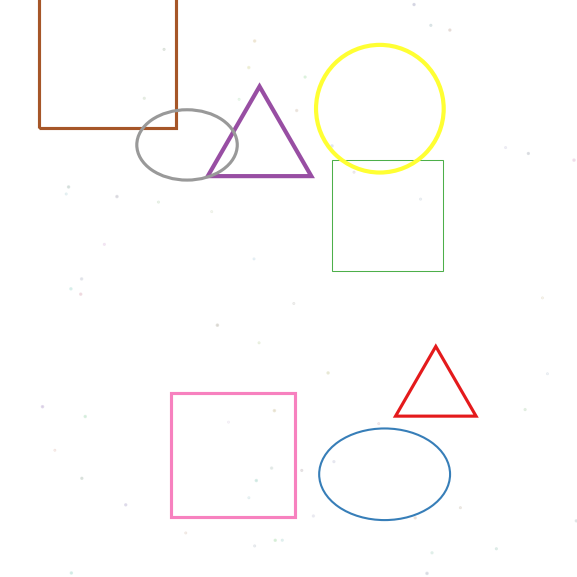[{"shape": "triangle", "thickness": 1.5, "radius": 0.4, "center": [0.755, 0.319]}, {"shape": "oval", "thickness": 1, "radius": 0.57, "center": [0.666, 0.178]}, {"shape": "square", "thickness": 0.5, "radius": 0.48, "center": [0.671, 0.626]}, {"shape": "triangle", "thickness": 2, "radius": 0.52, "center": [0.449, 0.746]}, {"shape": "circle", "thickness": 2, "radius": 0.55, "center": [0.658, 0.811]}, {"shape": "square", "thickness": 1.5, "radius": 0.59, "center": [0.186, 0.895]}, {"shape": "square", "thickness": 1.5, "radius": 0.54, "center": [0.403, 0.212]}, {"shape": "oval", "thickness": 1.5, "radius": 0.43, "center": [0.324, 0.748]}]